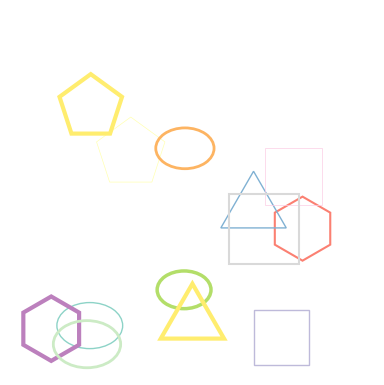[{"shape": "oval", "thickness": 1, "radius": 0.43, "center": [0.233, 0.154]}, {"shape": "pentagon", "thickness": 0.5, "radius": 0.47, "center": [0.34, 0.603]}, {"shape": "square", "thickness": 1, "radius": 0.36, "center": [0.73, 0.124]}, {"shape": "hexagon", "thickness": 1.5, "radius": 0.42, "center": [0.786, 0.406]}, {"shape": "triangle", "thickness": 1, "radius": 0.49, "center": [0.659, 0.457]}, {"shape": "oval", "thickness": 2, "radius": 0.38, "center": [0.48, 0.615]}, {"shape": "oval", "thickness": 2.5, "radius": 0.35, "center": [0.478, 0.247]}, {"shape": "square", "thickness": 0.5, "radius": 0.37, "center": [0.763, 0.542]}, {"shape": "square", "thickness": 1.5, "radius": 0.46, "center": [0.685, 0.404]}, {"shape": "hexagon", "thickness": 3, "radius": 0.42, "center": [0.133, 0.146]}, {"shape": "oval", "thickness": 2, "radius": 0.44, "center": [0.226, 0.106]}, {"shape": "pentagon", "thickness": 3, "radius": 0.43, "center": [0.236, 0.722]}, {"shape": "triangle", "thickness": 3, "radius": 0.47, "center": [0.5, 0.168]}]